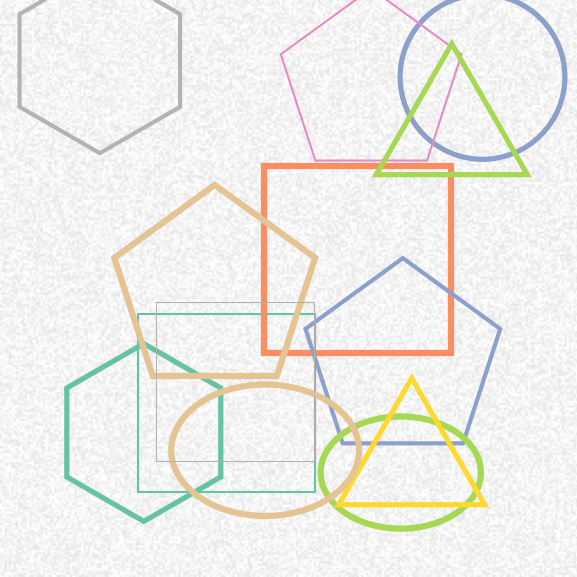[{"shape": "square", "thickness": 1, "radius": 0.77, "center": [0.392, 0.301]}, {"shape": "hexagon", "thickness": 2.5, "radius": 0.77, "center": [0.249, 0.25]}, {"shape": "square", "thickness": 3, "radius": 0.81, "center": [0.619, 0.55]}, {"shape": "circle", "thickness": 2.5, "radius": 0.71, "center": [0.835, 0.866]}, {"shape": "pentagon", "thickness": 2, "radius": 0.89, "center": [0.698, 0.375]}, {"shape": "pentagon", "thickness": 1, "radius": 0.82, "center": [0.643, 0.854]}, {"shape": "triangle", "thickness": 2.5, "radius": 0.76, "center": [0.782, 0.772]}, {"shape": "oval", "thickness": 3, "radius": 0.69, "center": [0.694, 0.181]}, {"shape": "triangle", "thickness": 2.5, "radius": 0.73, "center": [0.713, 0.198]}, {"shape": "pentagon", "thickness": 3, "radius": 0.91, "center": [0.372, 0.496]}, {"shape": "oval", "thickness": 3, "radius": 0.81, "center": [0.459, 0.219]}, {"shape": "square", "thickness": 0.5, "radius": 0.68, "center": [0.407, 0.338]}, {"shape": "hexagon", "thickness": 2, "radius": 0.8, "center": [0.173, 0.894]}]